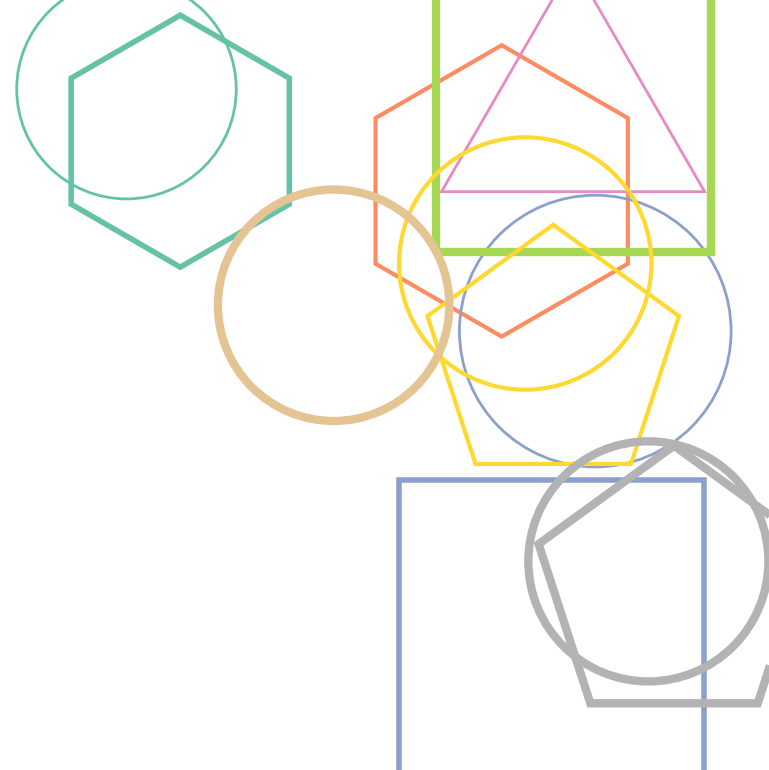[{"shape": "circle", "thickness": 1, "radius": 0.71, "center": [0.164, 0.884]}, {"shape": "hexagon", "thickness": 2, "radius": 0.82, "center": [0.234, 0.817]}, {"shape": "hexagon", "thickness": 1.5, "radius": 0.95, "center": [0.652, 0.752]}, {"shape": "square", "thickness": 2, "radius": 0.99, "center": [0.716, 0.179]}, {"shape": "circle", "thickness": 1, "radius": 0.88, "center": [0.773, 0.57]}, {"shape": "triangle", "thickness": 1, "radius": 0.99, "center": [0.744, 0.85]}, {"shape": "square", "thickness": 3, "radius": 0.89, "center": [0.745, 0.851]}, {"shape": "pentagon", "thickness": 1.5, "radius": 0.86, "center": [0.718, 0.536]}, {"shape": "circle", "thickness": 1.5, "radius": 0.82, "center": [0.682, 0.658]}, {"shape": "circle", "thickness": 3, "radius": 0.75, "center": [0.433, 0.604]}, {"shape": "pentagon", "thickness": 3, "radius": 0.92, "center": [0.875, 0.236]}, {"shape": "circle", "thickness": 3, "radius": 0.78, "center": [0.842, 0.271]}]